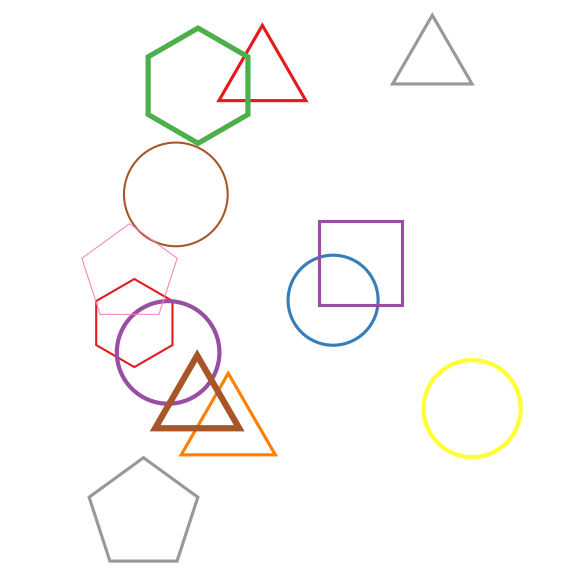[{"shape": "hexagon", "thickness": 1, "radius": 0.38, "center": [0.233, 0.44]}, {"shape": "triangle", "thickness": 1.5, "radius": 0.43, "center": [0.454, 0.868]}, {"shape": "circle", "thickness": 1.5, "radius": 0.39, "center": [0.577, 0.479]}, {"shape": "hexagon", "thickness": 2.5, "radius": 0.5, "center": [0.343, 0.851]}, {"shape": "circle", "thickness": 2, "radius": 0.44, "center": [0.291, 0.389]}, {"shape": "square", "thickness": 1.5, "radius": 0.36, "center": [0.624, 0.543]}, {"shape": "triangle", "thickness": 1.5, "radius": 0.47, "center": [0.395, 0.259]}, {"shape": "circle", "thickness": 2, "radius": 0.42, "center": [0.818, 0.292]}, {"shape": "triangle", "thickness": 3, "radius": 0.42, "center": [0.341, 0.3]}, {"shape": "circle", "thickness": 1, "radius": 0.45, "center": [0.304, 0.663]}, {"shape": "pentagon", "thickness": 0.5, "radius": 0.43, "center": [0.224, 0.525]}, {"shape": "triangle", "thickness": 1.5, "radius": 0.4, "center": [0.749, 0.893]}, {"shape": "pentagon", "thickness": 1.5, "radius": 0.49, "center": [0.248, 0.108]}]